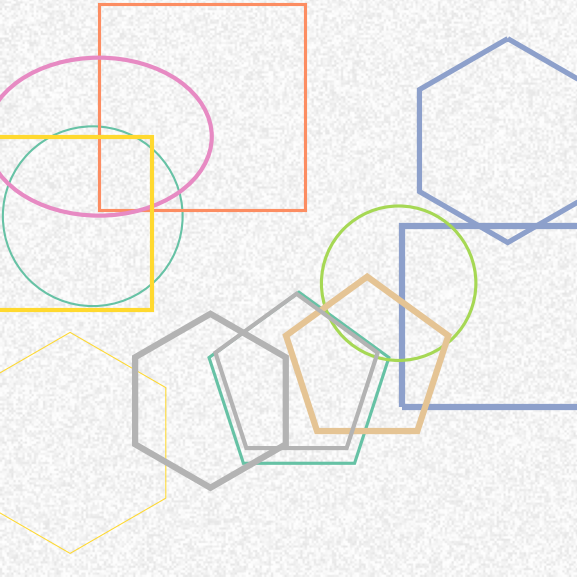[{"shape": "circle", "thickness": 1, "radius": 0.78, "center": [0.161, 0.625]}, {"shape": "pentagon", "thickness": 1.5, "radius": 0.82, "center": [0.518, 0.329]}, {"shape": "square", "thickness": 1.5, "radius": 0.89, "center": [0.35, 0.814]}, {"shape": "square", "thickness": 3, "radius": 0.78, "center": [0.853, 0.451]}, {"shape": "hexagon", "thickness": 2.5, "radius": 0.88, "center": [0.879, 0.756]}, {"shape": "oval", "thickness": 2, "radius": 0.98, "center": [0.171, 0.763]}, {"shape": "circle", "thickness": 1.5, "radius": 0.67, "center": [0.69, 0.509]}, {"shape": "square", "thickness": 2, "radius": 0.75, "center": [0.114, 0.612]}, {"shape": "hexagon", "thickness": 0.5, "radius": 0.96, "center": [0.121, 0.232]}, {"shape": "pentagon", "thickness": 3, "radius": 0.74, "center": [0.636, 0.372]}, {"shape": "hexagon", "thickness": 3, "radius": 0.75, "center": [0.364, 0.305]}, {"shape": "pentagon", "thickness": 2, "radius": 0.74, "center": [0.513, 0.343]}]